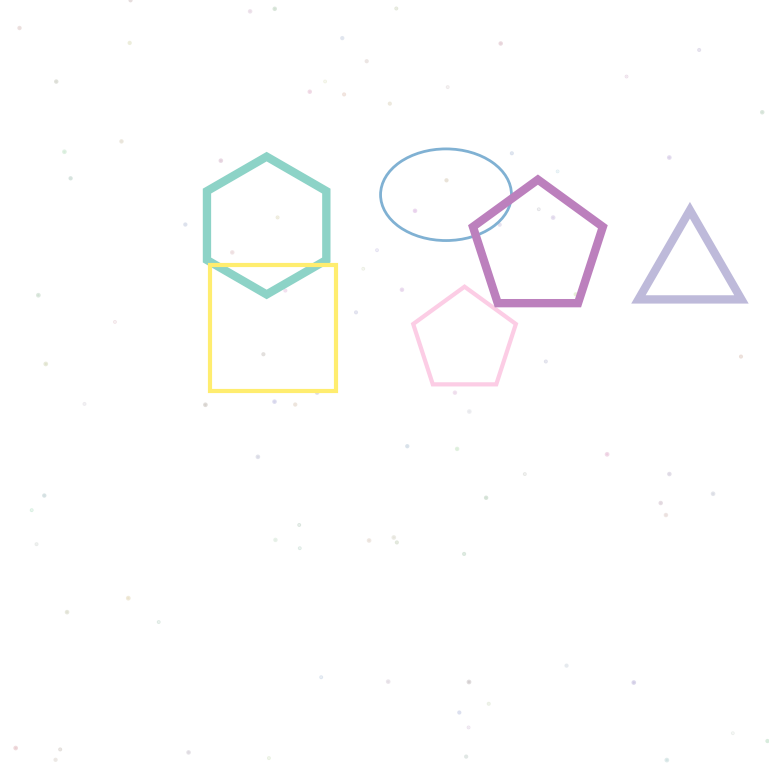[{"shape": "hexagon", "thickness": 3, "radius": 0.45, "center": [0.346, 0.707]}, {"shape": "triangle", "thickness": 3, "radius": 0.39, "center": [0.896, 0.65]}, {"shape": "oval", "thickness": 1, "radius": 0.43, "center": [0.579, 0.747]}, {"shape": "pentagon", "thickness": 1.5, "radius": 0.35, "center": [0.603, 0.558]}, {"shape": "pentagon", "thickness": 3, "radius": 0.44, "center": [0.699, 0.678]}, {"shape": "square", "thickness": 1.5, "radius": 0.41, "center": [0.354, 0.574]}]